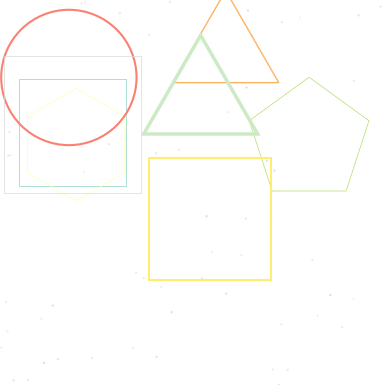[{"shape": "square", "thickness": 0.5, "radius": 0.69, "center": [0.189, 0.656]}, {"shape": "hexagon", "thickness": 0.5, "radius": 0.73, "center": [0.198, 0.625]}, {"shape": "circle", "thickness": 1.5, "radius": 0.88, "center": [0.179, 0.799]}, {"shape": "triangle", "thickness": 1, "radius": 0.8, "center": [0.586, 0.865]}, {"shape": "pentagon", "thickness": 0.5, "radius": 0.82, "center": [0.803, 0.636]}, {"shape": "square", "thickness": 0.5, "radius": 0.89, "center": [0.189, 0.676]}, {"shape": "triangle", "thickness": 2.5, "radius": 0.85, "center": [0.521, 0.737]}, {"shape": "square", "thickness": 1.5, "radius": 0.79, "center": [0.546, 0.432]}]